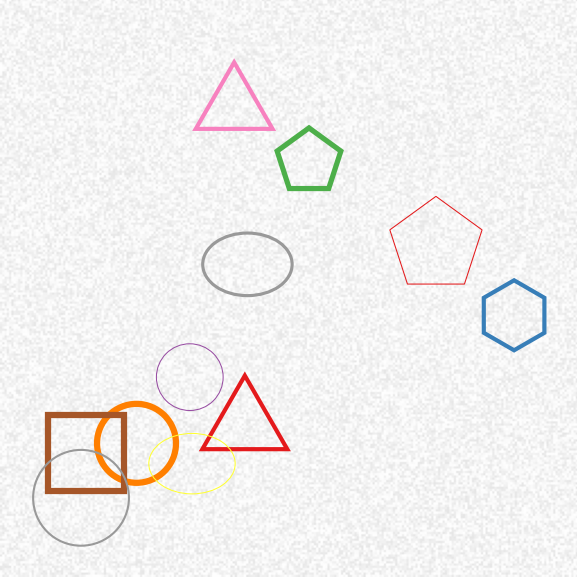[{"shape": "pentagon", "thickness": 0.5, "radius": 0.42, "center": [0.755, 0.575]}, {"shape": "triangle", "thickness": 2, "radius": 0.42, "center": [0.424, 0.264]}, {"shape": "hexagon", "thickness": 2, "radius": 0.3, "center": [0.89, 0.453]}, {"shape": "pentagon", "thickness": 2.5, "radius": 0.29, "center": [0.535, 0.72]}, {"shape": "circle", "thickness": 0.5, "radius": 0.29, "center": [0.329, 0.346]}, {"shape": "circle", "thickness": 3, "radius": 0.34, "center": [0.236, 0.231]}, {"shape": "oval", "thickness": 0.5, "radius": 0.37, "center": [0.332, 0.196]}, {"shape": "square", "thickness": 3, "radius": 0.33, "center": [0.148, 0.215]}, {"shape": "triangle", "thickness": 2, "radius": 0.38, "center": [0.405, 0.814]}, {"shape": "circle", "thickness": 1, "radius": 0.41, "center": [0.14, 0.137]}, {"shape": "oval", "thickness": 1.5, "radius": 0.39, "center": [0.428, 0.541]}]